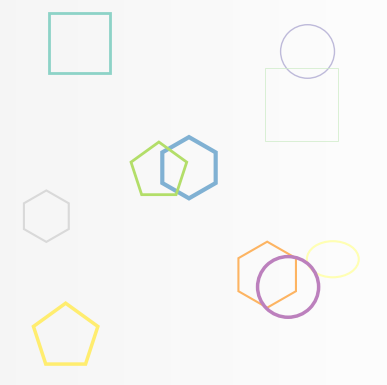[{"shape": "square", "thickness": 2, "radius": 0.39, "center": [0.206, 0.889]}, {"shape": "oval", "thickness": 1.5, "radius": 0.33, "center": [0.859, 0.327]}, {"shape": "circle", "thickness": 1, "radius": 0.35, "center": [0.794, 0.866]}, {"shape": "hexagon", "thickness": 3, "radius": 0.4, "center": [0.488, 0.564]}, {"shape": "hexagon", "thickness": 1.5, "radius": 0.43, "center": [0.69, 0.287]}, {"shape": "pentagon", "thickness": 2, "radius": 0.38, "center": [0.41, 0.556]}, {"shape": "hexagon", "thickness": 1.5, "radius": 0.33, "center": [0.12, 0.439]}, {"shape": "circle", "thickness": 2.5, "radius": 0.39, "center": [0.743, 0.255]}, {"shape": "square", "thickness": 0.5, "radius": 0.47, "center": [0.779, 0.728]}, {"shape": "pentagon", "thickness": 2.5, "radius": 0.44, "center": [0.169, 0.125]}]